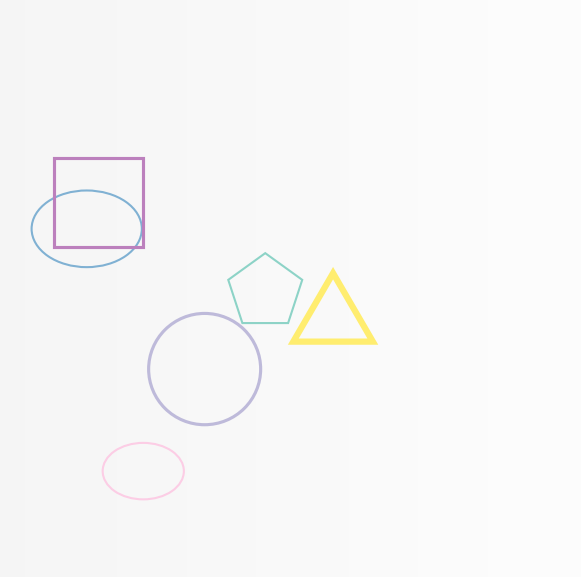[{"shape": "pentagon", "thickness": 1, "radius": 0.33, "center": [0.456, 0.494]}, {"shape": "circle", "thickness": 1.5, "radius": 0.48, "center": [0.352, 0.36]}, {"shape": "oval", "thickness": 1, "radius": 0.47, "center": [0.149, 0.603]}, {"shape": "oval", "thickness": 1, "radius": 0.35, "center": [0.246, 0.183]}, {"shape": "square", "thickness": 1.5, "radius": 0.38, "center": [0.17, 0.649]}, {"shape": "triangle", "thickness": 3, "radius": 0.4, "center": [0.573, 0.447]}]